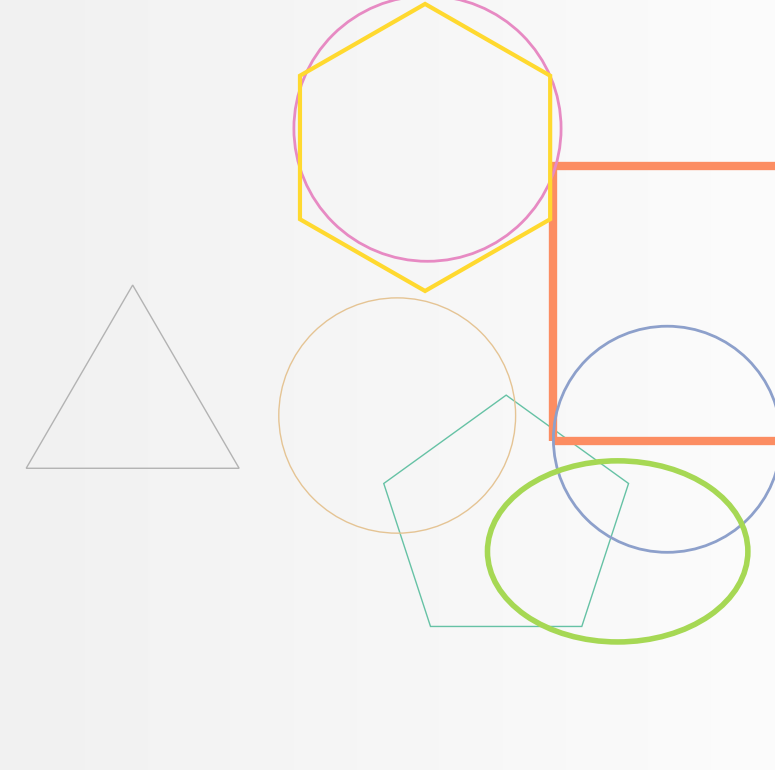[{"shape": "pentagon", "thickness": 0.5, "radius": 0.83, "center": [0.653, 0.321]}, {"shape": "square", "thickness": 3, "radius": 0.89, "center": [0.892, 0.606]}, {"shape": "circle", "thickness": 1, "radius": 0.73, "center": [0.861, 0.43]}, {"shape": "circle", "thickness": 1, "radius": 0.86, "center": [0.552, 0.833]}, {"shape": "oval", "thickness": 2, "radius": 0.84, "center": [0.797, 0.284]}, {"shape": "hexagon", "thickness": 1.5, "radius": 0.93, "center": [0.548, 0.808]}, {"shape": "circle", "thickness": 0.5, "radius": 0.76, "center": [0.513, 0.46]}, {"shape": "triangle", "thickness": 0.5, "radius": 0.79, "center": [0.171, 0.471]}]